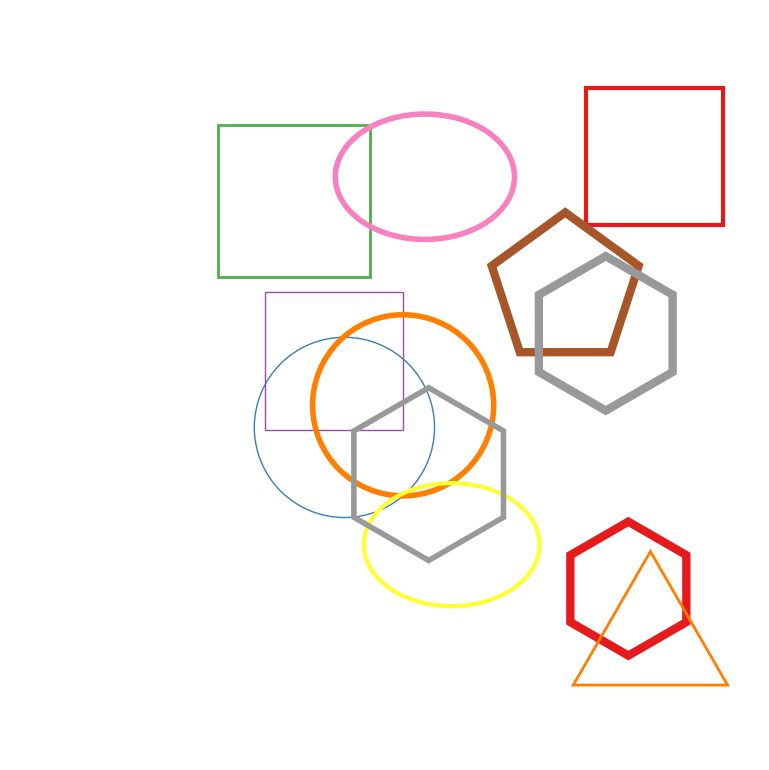[{"shape": "hexagon", "thickness": 3, "radius": 0.43, "center": [0.816, 0.236]}, {"shape": "square", "thickness": 1.5, "radius": 0.45, "center": [0.85, 0.797]}, {"shape": "circle", "thickness": 0.5, "radius": 0.59, "center": [0.447, 0.445]}, {"shape": "square", "thickness": 1, "radius": 0.49, "center": [0.382, 0.739]}, {"shape": "square", "thickness": 0.5, "radius": 0.45, "center": [0.434, 0.532]}, {"shape": "triangle", "thickness": 1, "radius": 0.58, "center": [0.845, 0.168]}, {"shape": "circle", "thickness": 2, "radius": 0.59, "center": [0.524, 0.474]}, {"shape": "oval", "thickness": 1.5, "radius": 0.57, "center": [0.587, 0.293]}, {"shape": "pentagon", "thickness": 3, "radius": 0.5, "center": [0.734, 0.624]}, {"shape": "oval", "thickness": 2, "radius": 0.58, "center": [0.552, 0.77]}, {"shape": "hexagon", "thickness": 2, "radius": 0.56, "center": [0.557, 0.384]}, {"shape": "hexagon", "thickness": 3, "radius": 0.5, "center": [0.787, 0.567]}]